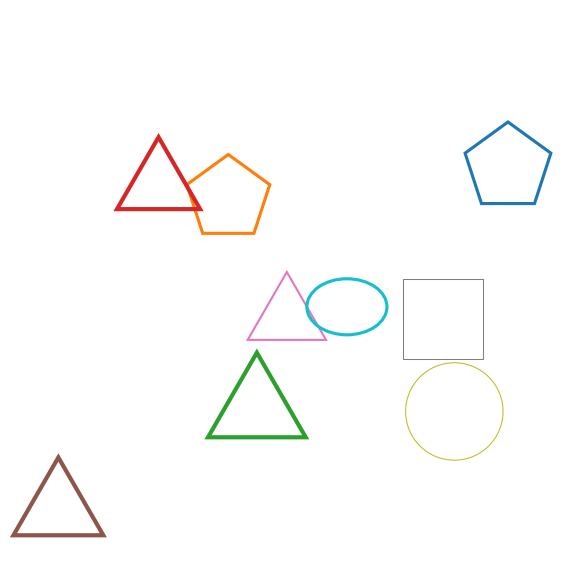[{"shape": "pentagon", "thickness": 1.5, "radius": 0.39, "center": [0.88, 0.71]}, {"shape": "pentagon", "thickness": 1.5, "radius": 0.38, "center": [0.395, 0.656]}, {"shape": "triangle", "thickness": 2, "radius": 0.49, "center": [0.445, 0.291]}, {"shape": "triangle", "thickness": 2, "radius": 0.42, "center": [0.275, 0.679]}, {"shape": "triangle", "thickness": 2, "radius": 0.45, "center": [0.101, 0.117]}, {"shape": "triangle", "thickness": 1, "radius": 0.39, "center": [0.497, 0.45]}, {"shape": "square", "thickness": 0.5, "radius": 0.35, "center": [0.767, 0.446]}, {"shape": "circle", "thickness": 0.5, "radius": 0.42, "center": [0.787, 0.287]}, {"shape": "oval", "thickness": 1.5, "radius": 0.35, "center": [0.601, 0.468]}]